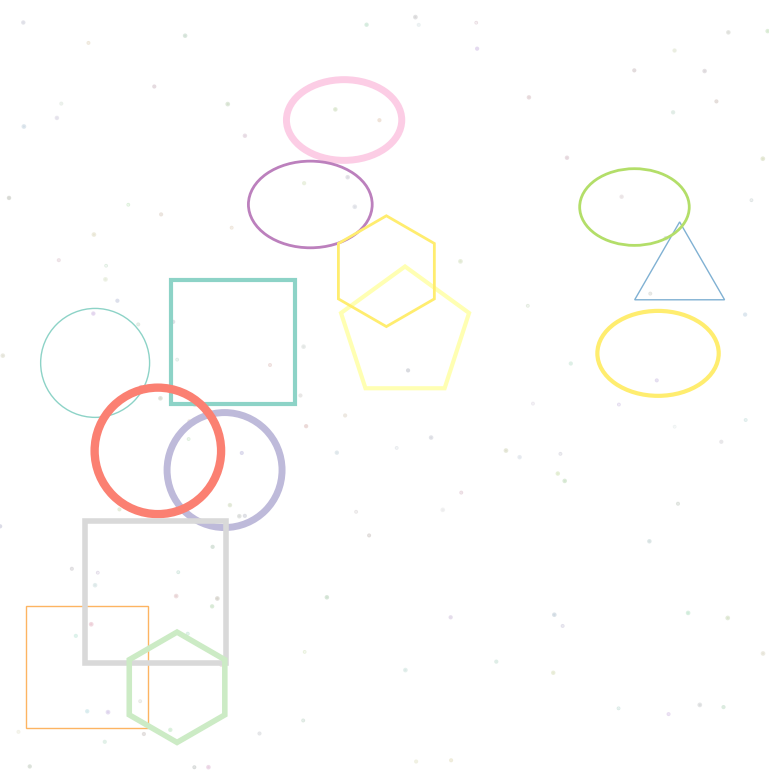[{"shape": "circle", "thickness": 0.5, "radius": 0.35, "center": [0.124, 0.529]}, {"shape": "square", "thickness": 1.5, "radius": 0.4, "center": [0.303, 0.556]}, {"shape": "pentagon", "thickness": 1.5, "radius": 0.44, "center": [0.526, 0.566]}, {"shape": "circle", "thickness": 2.5, "radius": 0.37, "center": [0.292, 0.39]}, {"shape": "circle", "thickness": 3, "radius": 0.41, "center": [0.205, 0.414]}, {"shape": "triangle", "thickness": 0.5, "radius": 0.34, "center": [0.883, 0.644]}, {"shape": "square", "thickness": 0.5, "radius": 0.4, "center": [0.114, 0.134]}, {"shape": "oval", "thickness": 1, "radius": 0.36, "center": [0.824, 0.731]}, {"shape": "oval", "thickness": 2.5, "radius": 0.37, "center": [0.447, 0.844]}, {"shape": "square", "thickness": 2, "radius": 0.46, "center": [0.202, 0.231]}, {"shape": "oval", "thickness": 1, "radius": 0.4, "center": [0.403, 0.734]}, {"shape": "hexagon", "thickness": 2, "radius": 0.36, "center": [0.23, 0.107]}, {"shape": "hexagon", "thickness": 1, "radius": 0.36, "center": [0.502, 0.648]}, {"shape": "oval", "thickness": 1.5, "radius": 0.39, "center": [0.855, 0.541]}]